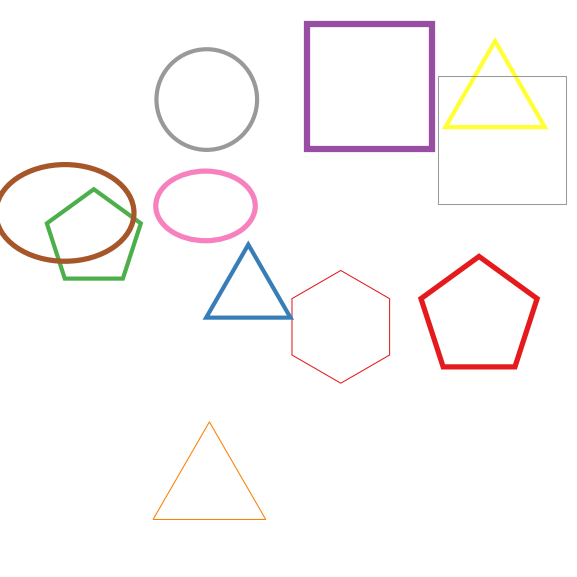[{"shape": "hexagon", "thickness": 0.5, "radius": 0.49, "center": [0.59, 0.433]}, {"shape": "pentagon", "thickness": 2.5, "radius": 0.53, "center": [0.83, 0.449]}, {"shape": "triangle", "thickness": 2, "radius": 0.42, "center": [0.43, 0.491]}, {"shape": "pentagon", "thickness": 2, "radius": 0.43, "center": [0.162, 0.586]}, {"shape": "square", "thickness": 3, "radius": 0.54, "center": [0.64, 0.849]}, {"shape": "triangle", "thickness": 0.5, "radius": 0.56, "center": [0.363, 0.156]}, {"shape": "triangle", "thickness": 2, "radius": 0.5, "center": [0.857, 0.829]}, {"shape": "oval", "thickness": 2.5, "radius": 0.6, "center": [0.112, 0.63]}, {"shape": "oval", "thickness": 2.5, "radius": 0.43, "center": [0.356, 0.643]}, {"shape": "square", "thickness": 0.5, "radius": 0.56, "center": [0.869, 0.757]}, {"shape": "circle", "thickness": 2, "radius": 0.44, "center": [0.358, 0.827]}]